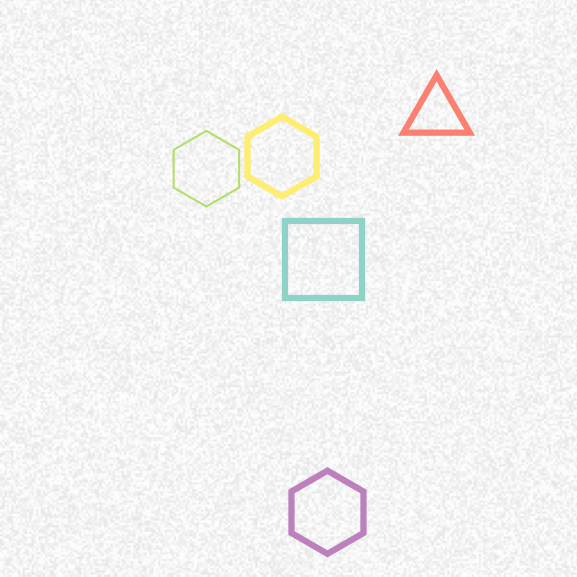[{"shape": "square", "thickness": 3, "radius": 0.33, "center": [0.56, 0.549]}, {"shape": "triangle", "thickness": 3, "radius": 0.33, "center": [0.756, 0.803]}, {"shape": "hexagon", "thickness": 1, "radius": 0.33, "center": [0.357, 0.707]}, {"shape": "hexagon", "thickness": 3, "radius": 0.36, "center": [0.567, 0.112]}, {"shape": "hexagon", "thickness": 3, "radius": 0.34, "center": [0.488, 0.728]}]